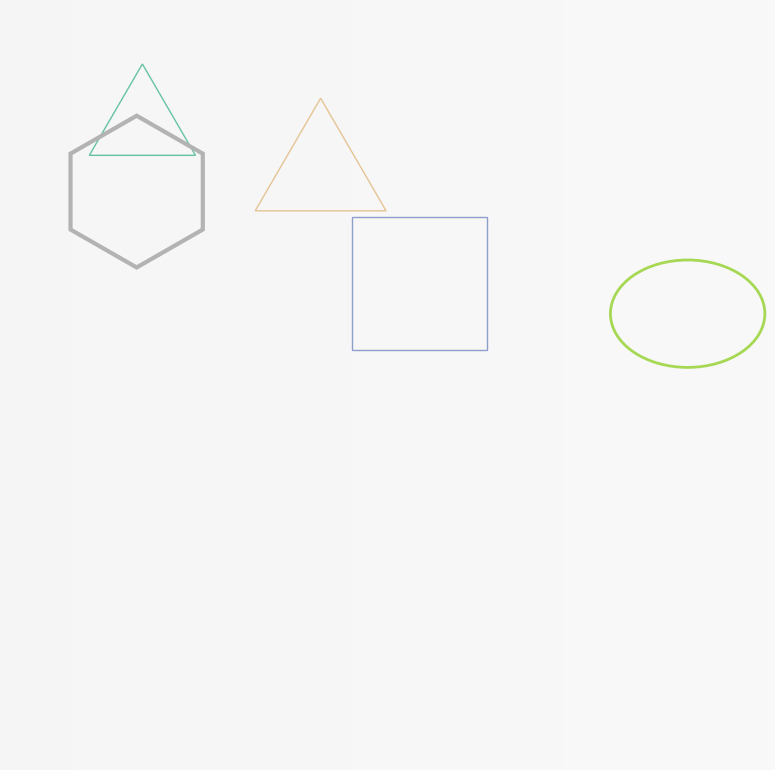[{"shape": "triangle", "thickness": 0.5, "radius": 0.4, "center": [0.184, 0.838]}, {"shape": "square", "thickness": 0.5, "radius": 0.43, "center": [0.541, 0.632]}, {"shape": "oval", "thickness": 1, "radius": 0.5, "center": [0.887, 0.593]}, {"shape": "triangle", "thickness": 0.5, "radius": 0.49, "center": [0.414, 0.775]}, {"shape": "hexagon", "thickness": 1.5, "radius": 0.49, "center": [0.176, 0.751]}]